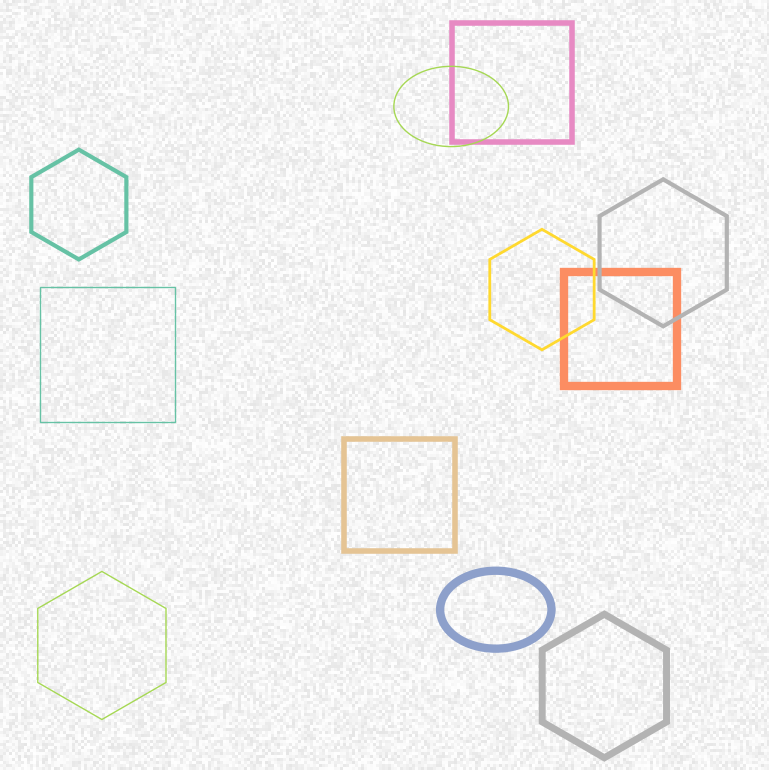[{"shape": "hexagon", "thickness": 1.5, "radius": 0.36, "center": [0.102, 0.734]}, {"shape": "square", "thickness": 0.5, "radius": 0.44, "center": [0.139, 0.539]}, {"shape": "square", "thickness": 3, "radius": 0.37, "center": [0.806, 0.573]}, {"shape": "oval", "thickness": 3, "radius": 0.36, "center": [0.644, 0.208]}, {"shape": "square", "thickness": 2, "radius": 0.39, "center": [0.665, 0.893]}, {"shape": "oval", "thickness": 0.5, "radius": 0.37, "center": [0.586, 0.862]}, {"shape": "hexagon", "thickness": 0.5, "radius": 0.48, "center": [0.132, 0.162]}, {"shape": "hexagon", "thickness": 1, "radius": 0.39, "center": [0.704, 0.624]}, {"shape": "square", "thickness": 2, "radius": 0.36, "center": [0.519, 0.357]}, {"shape": "hexagon", "thickness": 2.5, "radius": 0.47, "center": [0.785, 0.109]}, {"shape": "hexagon", "thickness": 1.5, "radius": 0.48, "center": [0.861, 0.672]}]